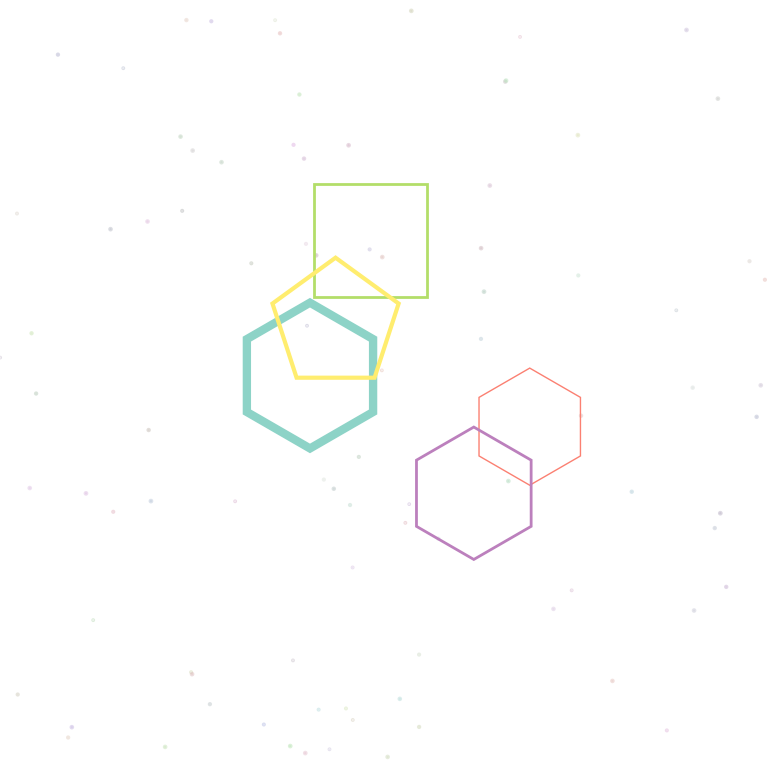[{"shape": "hexagon", "thickness": 3, "radius": 0.47, "center": [0.403, 0.512]}, {"shape": "hexagon", "thickness": 0.5, "radius": 0.38, "center": [0.688, 0.446]}, {"shape": "square", "thickness": 1, "radius": 0.37, "center": [0.481, 0.688]}, {"shape": "hexagon", "thickness": 1, "radius": 0.43, "center": [0.615, 0.359]}, {"shape": "pentagon", "thickness": 1.5, "radius": 0.43, "center": [0.436, 0.579]}]